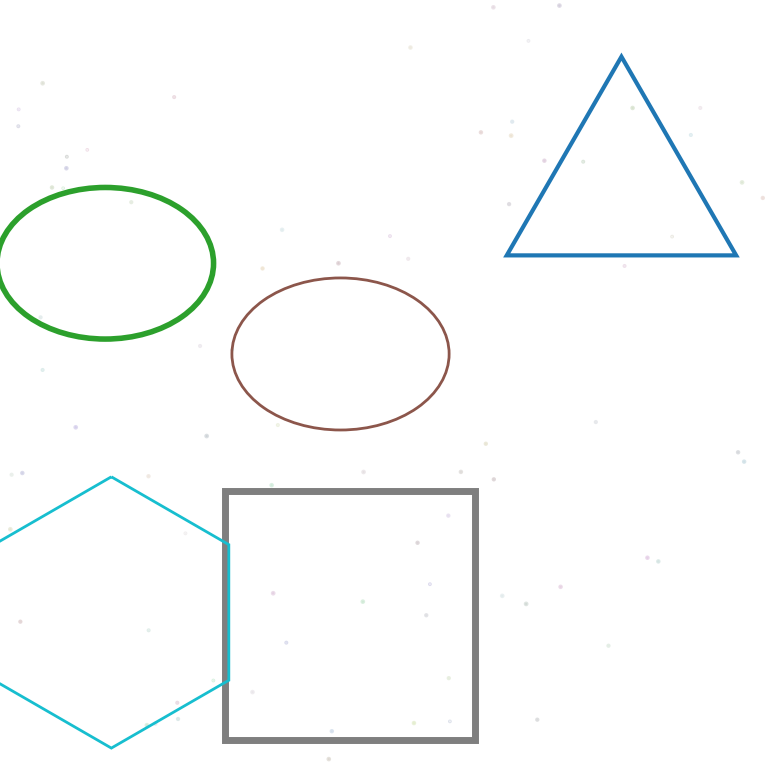[{"shape": "triangle", "thickness": 1.5, "radius": 0.86, "center": [0.807, 0.754]}, {"shape": "oval", "thickness": 2, "radius": 0.7, "center": [0.137, 0.658]}, {"shape": "oval", "thickness": 1, "radius": 0.71, "center": [0.442, 0.54]}, {"shape": "square", "thickness": 2.5, "radius": 0.81, "center": [0.454, 0.201]}, {"shape": "hexagon", "thickness": 1, "radius": 0.88, "center": [0.145, 0.205]}]